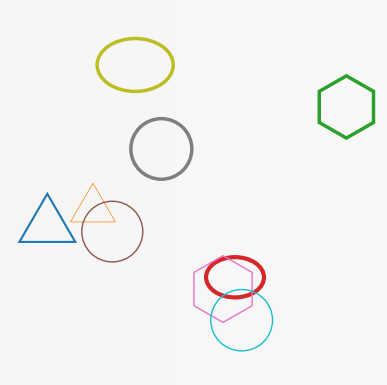[{"shape": "triangle", "thickness": 1.5, "radius": 0.42, "center": [0.122, 0.413]}, {"shape": "triangle", "thickness": 0.5, "radius": 0.34, "center": [0.24, 0.457]}, {"shape": "hexagon", "thickness": 2.5, "radius": 0.4, "center": [0.894, 0.722]}, {"shape": "oval", "thickness": 3, "radius": 0.37, "center": [0.607, 0.28]}, {"shape": "circle", "thickness": 1, "radius": 0.39, "center": [0.29, 0.398]}, {"shape": "hexagon", "thickness": 1, "radius": 0.43, "center": [0.576, 0.249]}, {"shape": "circle", "thickness": 2.5, "radius": 0.39, "center": [0.416, 0.613]}, {"shape": "oval", "thickness": 2.5, "radius": 0.49, "center": [0.349, 0.831]}, {"shape": "circle", "thickness": 1, "radius": 0.4, "center": [0.624, 0.168]}]